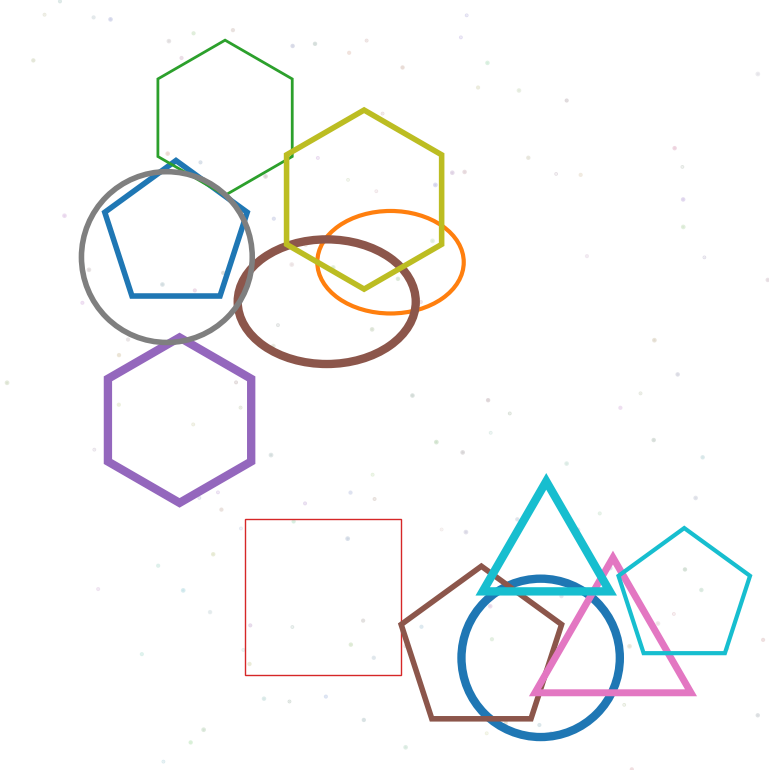[{"shape": "circle", "thickness": 3, "radius": 0.51, "center": [0.702, 0.146]}, {"shape": "pentagon", "thickness": 2, "radius": 0.49, "center": [0.229, 0.694]}, {"shape": "oval", "thickness": 1.5, "radius": 0.48, "center": [0.507, 0.659]}, {"shape": "hexagon", "thickness": 1, "radius": 0.5, "center": [0.292, 0.847]}, {"shape": "square", "thickness": 0.5, "radius": 0.51, "center": [0.419, 0.225]}, {"shape": "hexagon", "thickness": 3, "radius": 0.54, "center": [0.233, 0.454]}, {"shape": "pentagon", "thickness": 2, "radius": 0.55, "center": [0.625, 0.155]}, {"shape": "oval", "thickness": 3, "radius": 0.58, "center": [0.424, 0.608]}, {"shape": "triangle", "thickness": 2.5, "radius": 0.59, "center": [0.796, 0.159]}, {"shape": "circle", "thickness": 2, "radius": 0.55, "center": [0.217, 0.666]}, {"shape": "hexagon", "thickness": 2, "radius": 0.58, "center": [0.473, 0.741]}, {"shape": "triangle", "thickness": 3, "radius": 0.48, "center": [0.709, 0.28]}, {"shape": "pentagon", "thickness": 1.5, "radius": 0.45, "center": [0.889, 0.224]}]